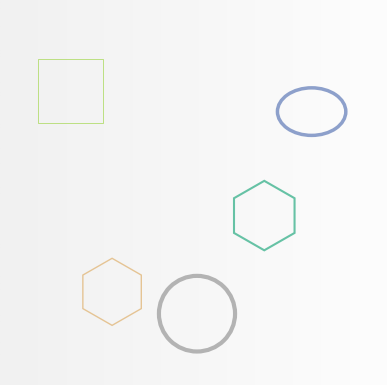[{"shape": "hexagon", "thickness": 1.5, "radius": 0.45, "center": [0.682, 0.44]}, {"shape": "oval", "thickness": 2.5, "radius": 0.44, "center": [0.804, 0.71]}, {"shape": "square", "thickness": 0.5, "radius": 0.42, "center": [0.183, 0.763]}, {"shape": "hexagon", "thickness": 1, "radius": 0.44, "center": [0.289, 0.242]}, {"shape": "circle", "thickness": 3, "radius": 0.49, "center": [0.508, 0.185]}]